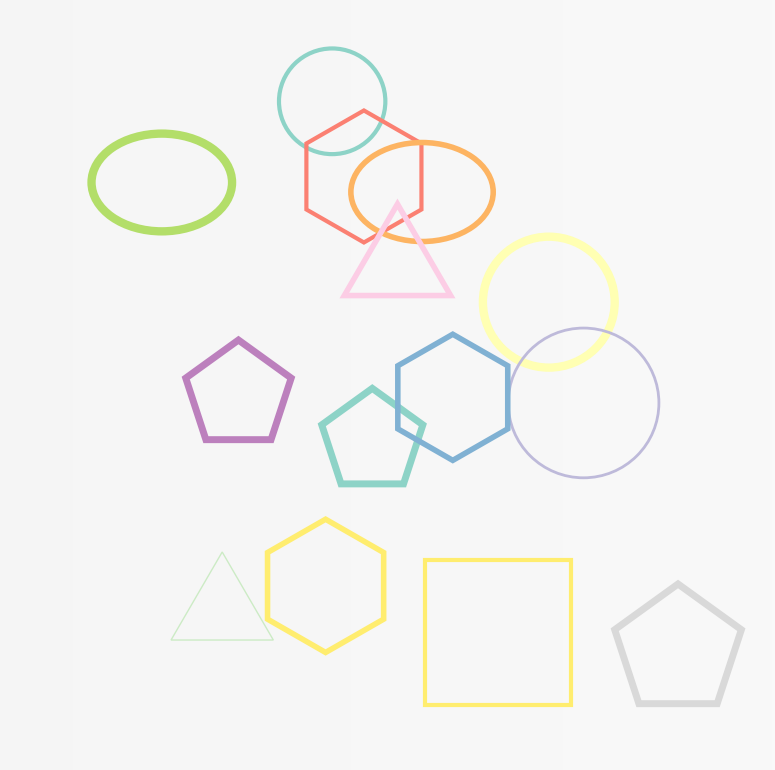[{"shape": "pentagon", "thickness": 2.5, "radius": 0.34, "center": [0.48, 0.427]}, {"shape": "circle", "thickness": 1.5, "radius": 0.34, "center": [0.429, 0.868]}, {"shape": "circle", "thickness": 3, "radius": 0.43, "center": [0.708, 0.608]}, {"shape": "circle", "thickness": 1, "radius": 0.49, "center": [0.753, 0.477]}, {"shape": "hexagon", "thickness": 1.5, "radius": 0.43, "center": [0.47, 0.771]}, {"shape": "hexagon", "thickness": 2, "radius": 0.41, "center": [0.584, 0.484]}, {"shape": "oval", "thickness": 2, "radius": 0.46, "center": [0.545, 0.751]}, {"shape": "oval", "thickness": 3, "radius": 0.45, "center": [0.209, 0.763]}, {"shape": "triangle", "thickness": 2, "radius": 0.4, "center": [0.513, 0.656]}, {"shape": "pentagon", "thickness": 2.5, "radius": 0.43, "center": [0.875, 0.156]}, {"shape": "pentagon", "thickness": 2.5, "radius": 0.36, "center": [0.308, 0.487]}, {"shape": "triangle", "thickness": 0.5, "radius": 0.38, "center": [0.287, 0.207]}, {"shape": "square", "thickness": 1.5, "radius": 0.47, "center": [0.643, 0.178]}, {"shape": "hexagon", "thickness": 2, "radius": 0.43, "center": [0.42, 0.239]}]